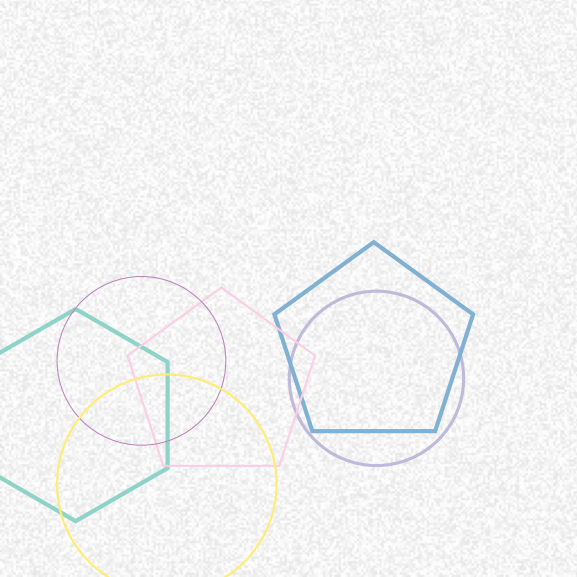[{"shape": "hexagon", "thickness": 2, "radius": 0.92, "center": [0.131, 0.28]}, {"shape": "circle", "thickness": 1.5, "radius": 0.76, "center": [0.652, 0.344]}, {"shape": "pentagon", "thickness": 2, "radius": 0.9, "center": [0.647, 0.399]}, {"shape": "pentagon", "thickness": 1, "radius": 0.85, "center": [0.383, 0.331]}, {"shape": "circle", "thickness": 0.5, "radius": 0.73, "center": [0.245, 0.374]}, {"shape": "circle", "thickness": 1, "radius": 0.95, "center": [0.289, 0.161]}]